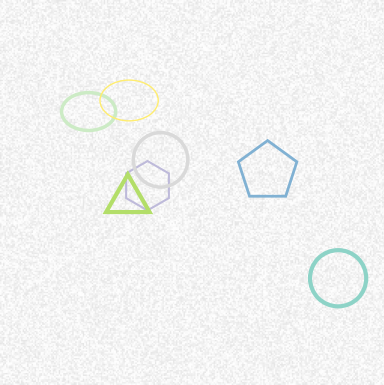[{"shape": "circle", "thickness": 3, "radius": 0.36, "center": [0.878, 0.277]}, {"shape": "hexagon", "thickness": 1.5, "radius": 0.32, "center": [0.383, 0.518]}, {"shape": "pentagon", "thickness": 2, "radius": 0.4, "center": [0.695, 0.555]}, {"shape": "triangle", "thickness": 3, "radius": 0.33, "center": [0.332, 0.482]}, {"shape": "circle", "thickness": 2.5, "radius": 0.35, "center": [0.417, 0.585]}, {"shape": "oval", "thickness": 2.5, "radius": 0.35, "center": [0.23, 0.71]}, {"shape": "oval", "thickness": 1, "radius": 0.38, "center": [0.335, 0.739]}]